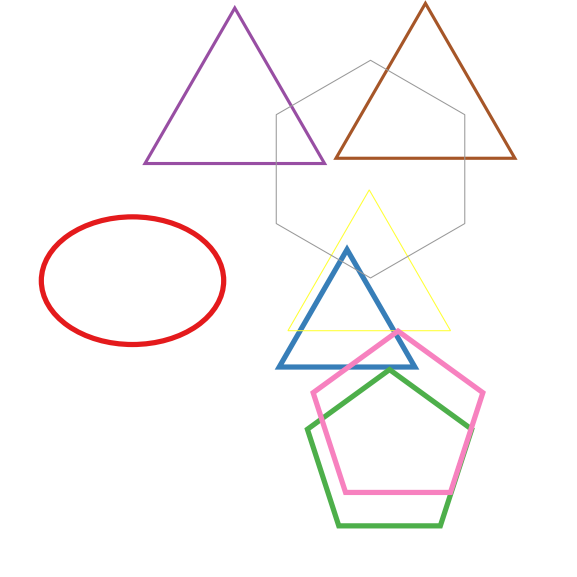[{"shape": "oval", "thickness": 2.5, "radius": 0.79, "center": [0.229, 0.513]}, {"shape": "triangle", "thickness": 2.5, "radius": 0.68, "center": [0.601, 0.431]}, {"shape": "pentagon", "thickness": 2.5, "radius": 0.75, "center": [0.675, 0.21]}, {"shape": "triangle", "thickness": 1.5, "radius": 0.9, "center": [0.407, 0.806]}, {"shape": "triangle", "thickness": 0.5, "radius": 0.81, "center": [0.639, 0.508]}, {"shape": "triangle", "thickness": 1.5, "radius": 0.89, "center": [0.737, 0.815]}, {"shape": "pentagon", "thickness": 2.5, "radius": 0.77, "center": [0.689, 0.271]}, {"shape": "hexagon", "thickness": 0.5, "radius": 0.94, "center": [0.642, 0.706]}]